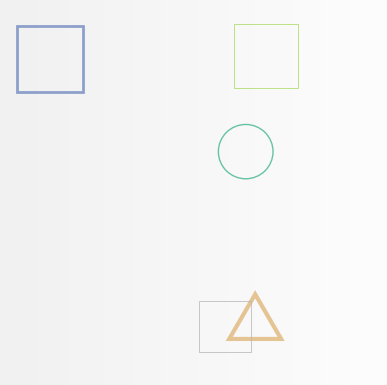[{"shape": "circle", "thickness": 1, "radius": 0.35, "center": [0.634, 0.606]}, {"shape": "square", "thickness": 2, "radius": 0.43, "center": [0.129, 0.847]}, {"shape": "square", "thickness": 0.5, "radius": 0.41, "center": [0.687, 0.855]}, {"shape": "triangle", "thickness": 3, "radius": 0.39, "center": [0.659, 0.158]}, {"shape": "square", "thickness": 0.5, "radius": 0.33, "center": [0.581, 0.151]}]